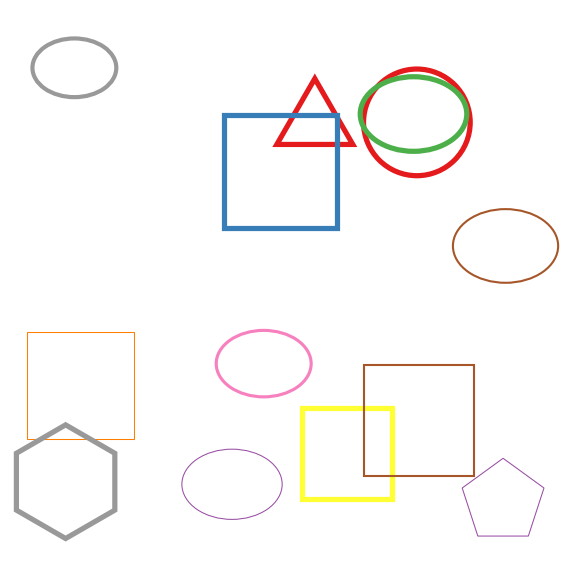[{"shape": "circle", "thickness": 2.5, "radius": 0.46, "center": [0.722, 0.787]}, {"shape": "triangle", "thickness": 2.5, "radius": 0.38, "center": [0.545, 0.787]}, {"shape": "square", "thickness": 2.5, "radius": 0.49, "center": [0.485, 0.702]}, {"shape": "oval", "thickness": 2.5, "radius": 0.46, "center": [0.716, 0.802]}, {"shape": "pentagon", "thickness": 0.5, "radius": 0.37, "center": [0.871, 0.131]}, {"shape": "oval", "thickness": 0.5, "radius": 0.43, "center": [0.402, 0.161]}, {"shape": "square", "thickness": 0.5, "radius": 0.46, "center": [0.14, 0.332]}, {"shape": "square", "thickness": 2.5, "radius": 0.39, "center": [0.601, 0.214]}, {"shape": "oval", "thickness": 1, "radius": 0.46, "center": [0.875, 0.573]}, {"shape": "square", "thickness": 1, "radius": 0.48, "center": [0.726, 0.271]}, {"shape": "oval", "thickness": 1.5, "radius": 0.41, "center": [0.457, 0.369]}, {"shape": "oval", "thickness": 2, "radius": 0.36, "center": [0.129, 0.882]}, {"shape": "hexagon", "thickness": 2.5, "radius": 0.49, "center": [0.114, 0.165]}]